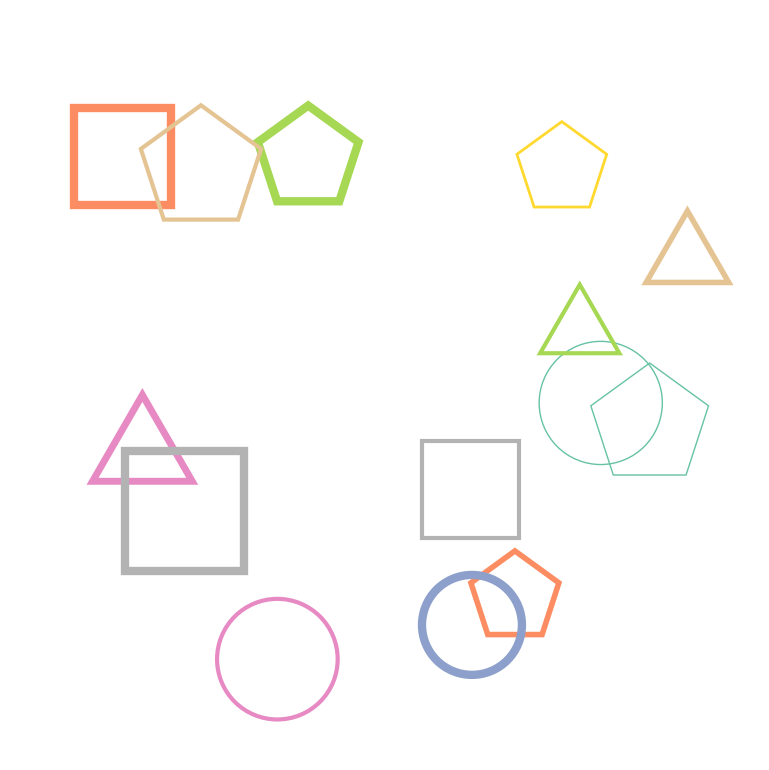[{"shape": "circle", "thickness": 0.5, "radius": 0.4, "center": [0.78, 0.477]}, {"shape": "pentagon", "thickness": 0.5, "radius": 0.4, "center": [0.844, 0.448]}, {"shape": "pentagon", "thickness": 2, "radius": 0.3, "center": [0.669, 0.224]}, {"shape": "square", "thickness": 3, "radius": 0.32, "center": [0.159, 0.797]}, {"shape": "circle", "thickness": 3, "radius": 0.32, "center": [0.613, 0.188]}, {"shape": "circle", "thickness": 1.5, "radius": 0.39, "center": [0.36, 0.144]}, {"shape": "triangle", "thickness": 2.5, "radius": 0.37, "center": [0.185, 0.412]}, {"shape": "triangle", "thickness": 1.5, "radius": 0.3, "center": [0.753, 0.571]}, {"shape": "pentagon", "thickness": 3, "radius": 0.34, "center": [0.4, 0.794]}, {"shape": "pentagon", "thickness": 1, "radius": 0.31, "center": [0.73, 0.781]}, {"shape": "pentagon", "thickness": 1.5, "radius": 0.41, "center": [0.261, 0.781]}, {"shape": "triangle", "thickness": 2, "radius": 0.31, "center": [0.893, 0.664]}, {"shape": "square", "thickness": 3, "radius": 0.39, "center": [0.24, 0.337]}, {"shape": "square", "thickness": 1.5, "radius": 0.31, "center": [0.611, 0.365]}]